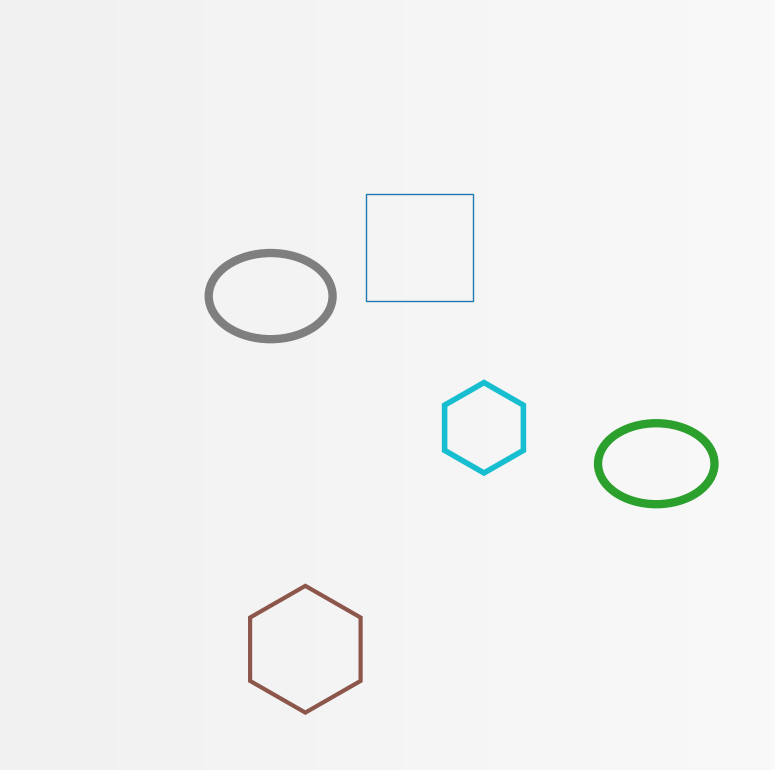[{"shape": "square", "thickness": 0.5, "radius": 0.35, "center": [0.542, 0.679]}, {"shape": "oval", "thickness": 3, "radius": 0.38, "center": [0.847, 0.398]}, {"shape": "hexagon", "thickness": 1.5, "radius": 0.41, "center": [0.394, 0.157]}, {"shape": "oval", "thickness": 3, "radius": 0.4, "center": [0.349, 0.615]}, {"shape": "hexagon", "thickness": 2, "radius": 0.29, "center": [0.625, 0.444]}]